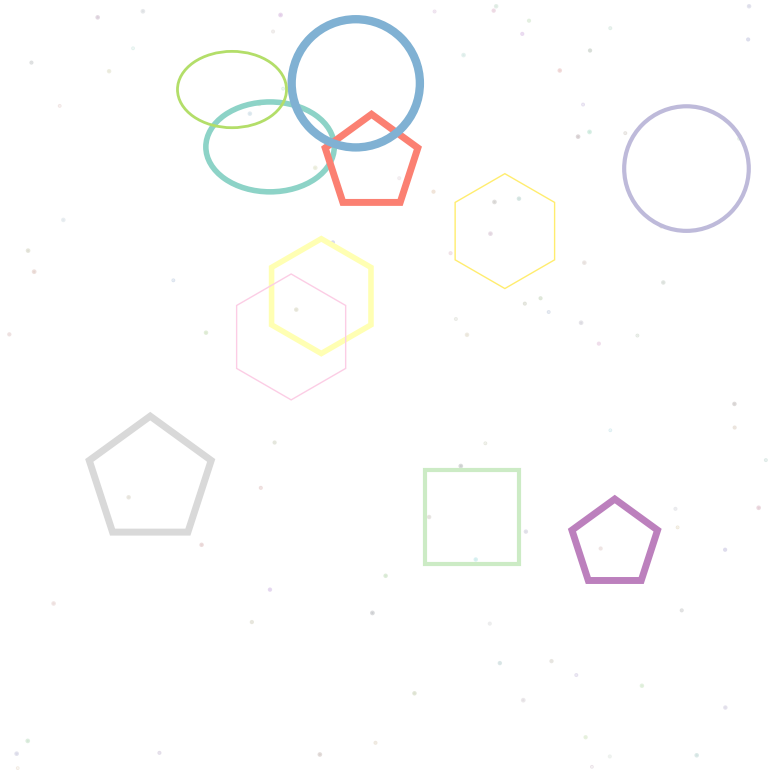[{"shape": "oval", "thickness": 2, "radius": 0.42, "center": [0.351, 0.809]}, {"shape": "hexagon", "thickness": 2, "radius": 0.37, "center": [0.417, 0.615]}, {"shape": "circle", "thickness": 1.5, "radius": 0.4, "center": [0.892, 0.781]}, {"shape": "pentagon", "thickness": 2.5, "radius": 0.32, "center": [0.483, 0.788]}, {"shape": "circle", "thickness": 3, "radius": 0.42, "center": [0.462, 0.892]}, {"shape": "oval", "thickness": 1, "radius": 0.35, "center": [0.301, 0.884]}, {"shape": "hexagon", "thickness": 0.5, "radius": 0.41, "center": [0.378, 0.562]}, {"shape": "pentagon", "thickness": 2.5, "radius": 0.42, "center": [0.195, 0.376]}, {"shape": "pentagon", "thickness": 2.5, "radius": 0.29, "center": [0.798, 0.293]}, {"shape": "square", "thickness": 1.5, "radius": 0.3, "center": [0.613, 0.328]}, {"shape": "hexagon", "thickness": 0.5, "radius": 0.37, "center": [0.656, 0.7]}]